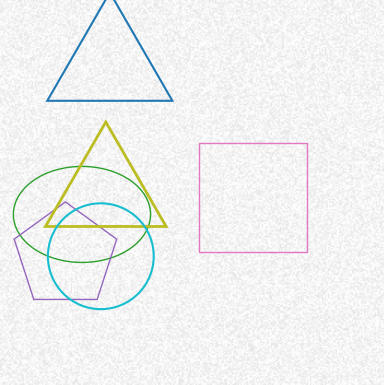[{"shape": "triangle", "thickness": 1.5, "radius": 0.94, "center": [0.285, 0.832]}, {"shape": "oval", "thickness": 1, "radius": 0.89, "center": [0.213, 0.443]}, {"shape": "pentagon", "thickness": 1, "radius": 0.7, "center": [0.17, 0.336]}, {"shape": "square", "thickness": 1, "radius": 0.7, "center": [0.657, 0.487]}, {"shape": "triangle", "thickness": 2, "radius": 0.9, "center": [0.275, 0.502]}, {"shape": "circle", "thickness": 1.5, "radius": 0.69, "center": [0.262, 0.334]}]